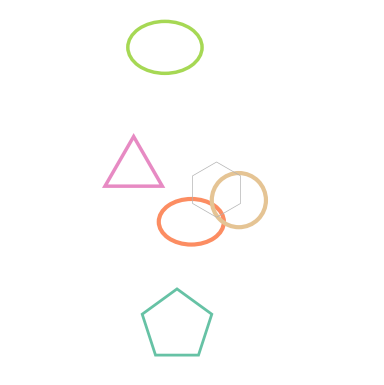[{"shape": "pentagon", "thickness": 2, "radius": 0.48, "center": [0.46, 0.155]}, {"shape": "oval", "thickness": 3, "radius": 0.42, "center": [0.497, 0.424]}, {"shape": "triangle", "thickness": 2.5, "radius": 0.43, "center": [0.347, 0.559]}, {"shape": "oval", "thickness": 2.5, "radius": 0.48, "center": [0.428, 0.877]}, {"shape": "circle", "thickness": 3, "radius": 0.35, "center": [0.62, 0.48]}, {"shape": "hexagon", "thickness": 0.5, "radius": 0.36, "center": [0.562, 0.507]}]